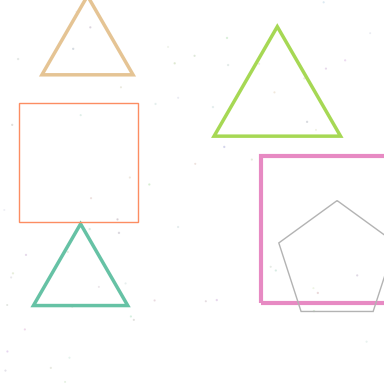[{"shape": "triangle", "thickness": 2.5, "radius": 0.71, "center": [0.209, 0.277]}, {"shape": "square", "thickness": 1, "radius": 0.77, "center": [0.205, 0.577]}, {"shape": "square", "thickness": 3, "radius": 0.96, "center": [0.87, 0.404]}, {"shape": "triangle", "thickness": 2.5, "radius": 0.95, "center": [0.72, 0.741]}, {"shape": "triangle", "thickness": 2.5, "radius": 0.68, "center": [0.227, 0.874]}, {"shape": "pentagon", "thickness": 1, "radius": 0.8, "center": [0.876, 0.32]}]